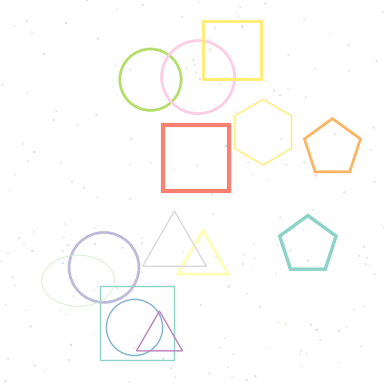[{"shape": "pentagon", "thickness": 2.5, "radius": 0.38, "center": [0.8, 0.363]}, {"shape": "square", "thickness": 1, "radius": 0.48, "center": [0.355, 0.16]}, {"shape": "triangle", "thickness": 2, "radius": 0.38, "center": [0.527, 0.326]}, {"shape": "circle", "thickness": 2, "radius": 0.45, "center": [0.27, 0.305]}, {"shape": "square", "thickness": 3, "radius": 0.43, "center": [0.509, 0.589]}, {"shape": "circle", "thickness": 1, "radius": 0.36, "center": [0.349, 0.149]}, {"shape": "pentagon", "thickness": 2, "radius": 0.38, "center": [0.863, 0.616]}, {"shape": "circle", "thickness": 2, "radius": 0.4, "center": [0.391, 0.793]}, {"shape": "circle", "thickness": 2, "radius": 0.47, "center": [0.515, 0.8]}, {"shape": "triangle", "thickness": 1, "radius": 0.48, "center": [0.453, 0.356]}, {"shape": "triangle", "thickness": 1, "radius": 0.35, "center": [0.414, 0.123]}, {"shape": "oval", "thickness": 0.5, "radius": 0.47, "center": [0.203, 0.271]}, {"shape": "square", "thickness": 2, "radius": 0.38, "center": [0.602, 0.87]}, {"shape": "hexagon", "thickness": 1, "radius": 0.43, "center": [0.683, 0.657]}]